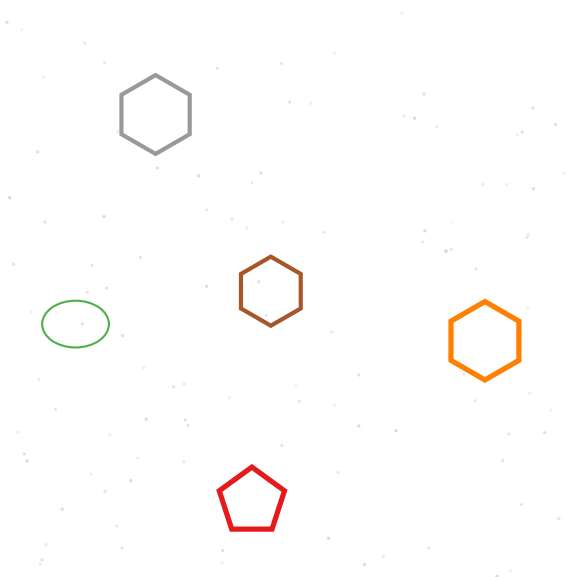[{"shape": "pentagon", "thickness": 2.5, "radius": 0.3, "center": [0.436, 0.131]}, {"shape": "oval", "thickness": 1, "radius": 0.29, "center": [0.131, 0.438]}, {"shape": "hexagon", "thickness": 2.5, "radius": 0.34, "center": [0.84, 0.409]}, {"shape": "hexagon", "thickness": 2, "radius": 0.3, "center": [0.469, 0.495]}, {"shape": "hexagon", "thickness": 2, "radius": 0.34, "center": [0.269, 0.801]}]